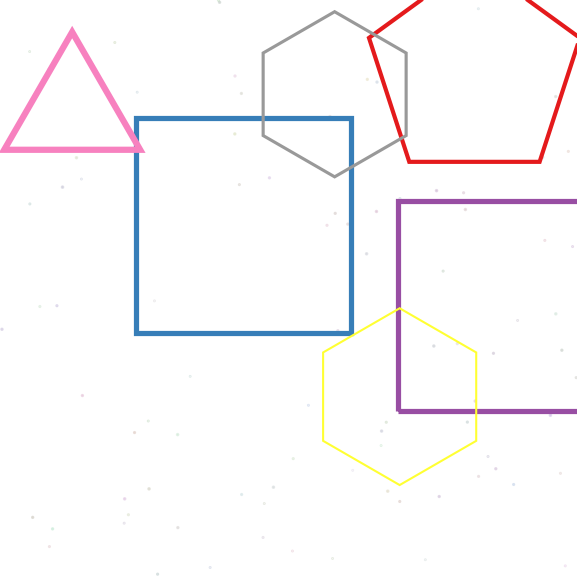[{"shape": "pentagon", "thickness": 2, "radius": 0.96, "center": [0.822, 0.874]}, {"shape": "square", "thickness": 2.5, "radius": 0.93, "center": [0.421, 0.609]}, {"shape": "square", "thickness": 2.5, "radius": 0.91, "center": [0.871, 0.469]}, {"shape": "hexagon", "thickness": 1, "radius": 0.77, "center": [0.692, 0.312]}, {"shape": "triangle", "thickness": 3, "radius": 0.68, "center": [0.125, 0.808]}, {"shape": "hexagon", "thickness": 1.5, "radius": 0.71, "center": [0.579, 0.836]}]